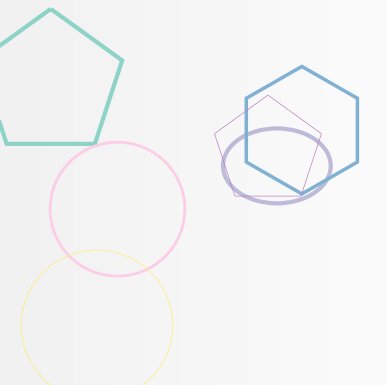[{"shape": "pentagon", "thickness": 3, "radius": 0.97, "center": [0.131, 0.783]}, {"shape": "oval", "thickness": 3, "radius": 0.7, "center": [0.714, 0.569]}, {"shape": "hexagon", "thickness": 2.5, "radius": 0.83, "center": [0.779, 0.662]}, {"shape": "circle", "thickness": 2, "radius": 0.87, "center": [0.303, 0.457]}, {"shape": "pentagon", "thickness": 0.5, "radius": 0.72, "center": [0.692, 0.608]}, {"shape": "circle", "thickness": 0.5, "radius": 0.98, "center": [0.25, 0.155]}]